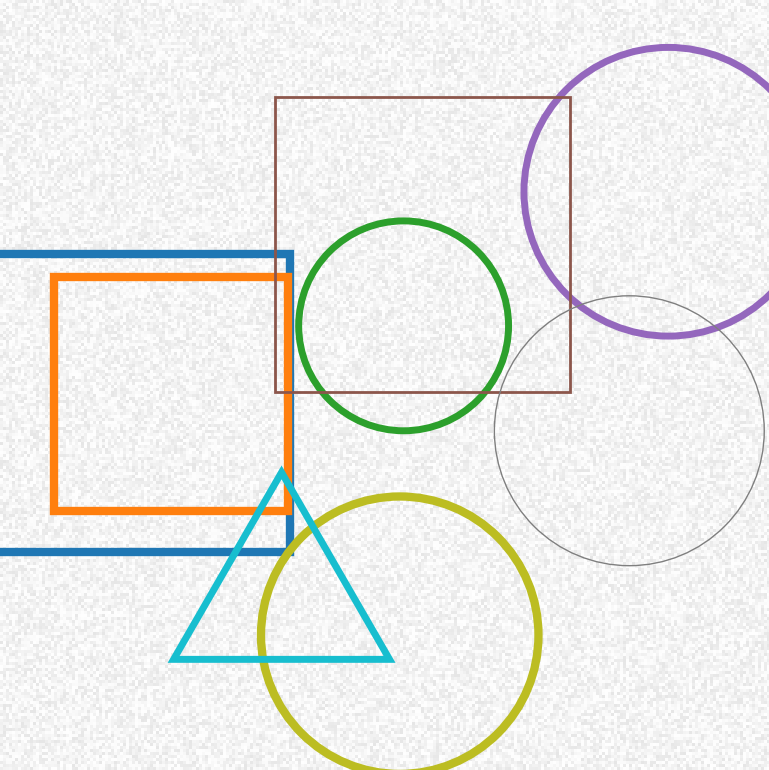[{"shape": "square", "thickness": 3, "radius": 0.97, "center": [0.183, 0.476]}, {"shape": "square", "thickness": 3, "radius": 0.76, "center": [0.222, 0.488]}, {"shape": "circle", "thickness": 2.5, "radius": 0.68, "center": [0.524, 0.577]}, {"shape": "circle", "thickness": 2.5, "radius": 0.94, "center": [0.868, 0.751]}, {"shape": "square", "thickness": 1, "radius": 0.96, "center": [0.549, 0.682]}, {"shape": "circle", "thickness": 0.5, "radius": 0.88, "center": [0.817, 0.441]}, {"shape": "circle", "thickness": 3, "radius": 0.9, "center": [0.519, 0.175]}, {"shape": "triangle", "thickness": 2.5, "radius": 0.81, "center": [0.366, 0.225]}]